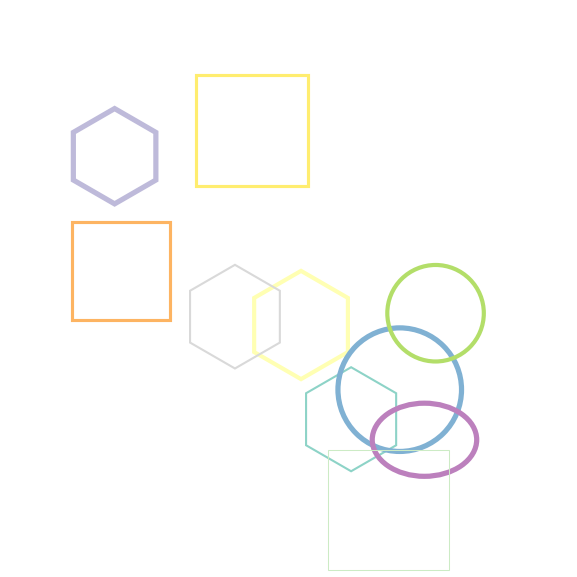[{"shape": "hexagon", "thickness": 1, "radius": 0.45, "center": [0.608, 0.273]}, {"shape": "hexagon", "thickness": 2, "radius": 0.47, "center": [0.521, 0.436]}, {"shape": "hexagon", "thickness": 2.5, "radius": 0.41, "center": [0.198, 0.729]}, {"shape": "circle", "thickness": 2.5, "radius": 0.53, "center": [0.692, 0.324]}, {"shape": "square", "thickness": 1.5, "radius": 0.42, "center": [0.21, 0.53]}, {"shape": "circle", "thickness": 2, "radius": 0.42, "center": [0.754, 0.457]}, {"shape": "hexagon", "thickness": 1, "radius": 0.45, "center": [0.407, 0.451]}, {"shape": "oval", "thickness": 2.5, "radius": 0.45, "center": [0.735, 0.238]}, {"shape": "square", "thickness": 0.5, "radius": 0.52, "center": [0.673, 0.116]}, {"shape": "square", "thickness": 1.5, "radius": 0.48, "center": [0.436, 0.773]}]